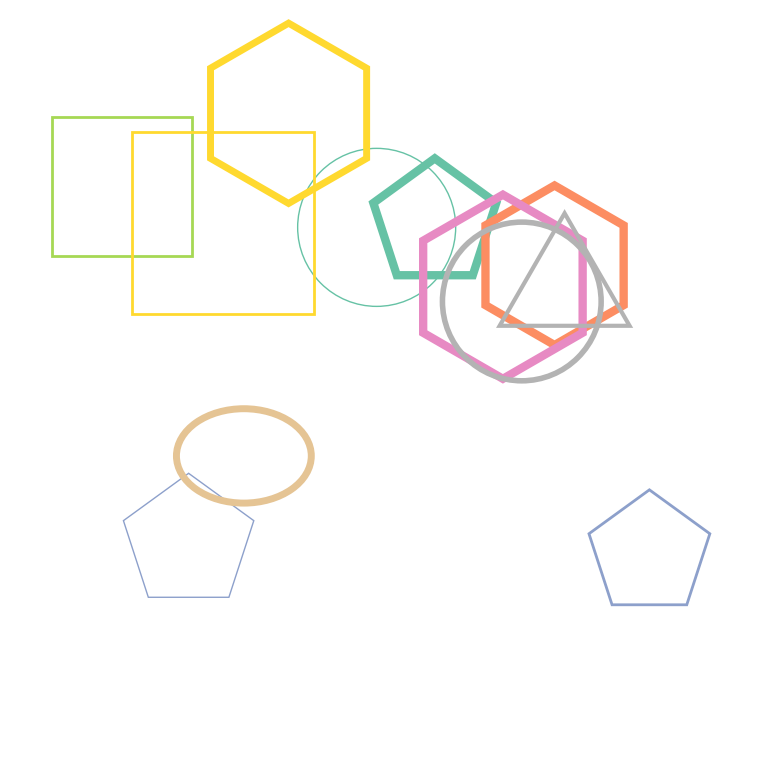[{"shape": "circle", "thickness": 0.5, "radius": 0.51, "center": [0.489, 0.705]}, {"shape": "pentagon", "thickness": 3, "radius": 0.42, "center": [0.565, 0.71]}, {"shape": "hexagon", "thickness": 3, "radius": 0.52, "center": [0.72, 0.655]}, {"shape": "pentagon", "thickness": 0.5, "radius": 0.45, "center": [0.245, 0.296]}, {"shape": "pentagon", "thickness": 1, "radius": 0.41, "center": [0.843, 0.281]}, {"shape": "hexagon", "thickness": 3, "radius": 0.6, "center": [0.653, 0.628]}, {"shape": "square", "thickness": 1, "radius": 0.45, "center": [0.158, 0.758]}, {"shape": "hexagon", "thickness": 2.5, "radius": 0.59, "center": [0.375, 0.853]}, {"shape": "square", "thickness": 1, "radius": 0.59, "center": [0.29, 0.711]}, {"shape": "oval", "thickness": 2.5, "radius": 0.44, "center": [0.317, 0.408]}, {"shape": "circle", "thickness": 2, "radius": 0.52, "center": [0.678, 0.608]}, {"shape": "triangle", "thickness": 1.5, "radius": 0.49, "center": [0.733, 0.626]}]